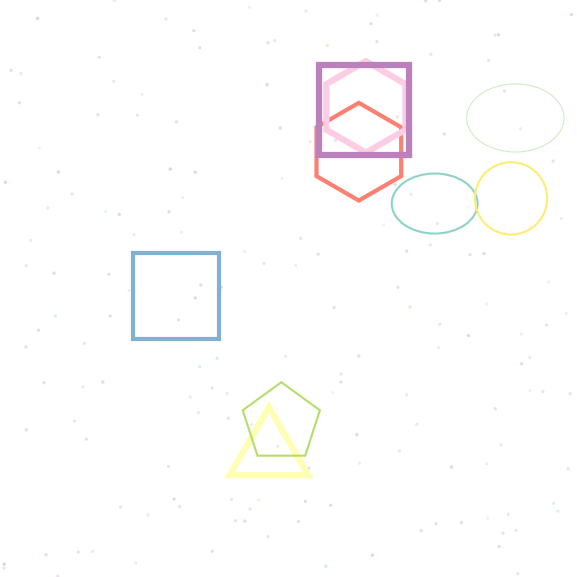[{"shape": "oval", "thickness": 1, "radius": 0.37, "center": [0.753, 0.647]}, {"shape": "triangle", "thickness": 3, "radius": 0.39, "center": [0.466, 0.215]}, {"shape": "hexagon", "thickness": 2, "radius": 0.42, "center": [0.621, 0.736]}, {"shape": "square", "thickness": 2, "radius": 0.37, "center": [0.305, 0.487]}, {"shape": "pentagon", "thickness": 1, "radius": 0.35, "center": [0.487, 0.267]}, {"shape": "hexagon", "thickness": 3, "radius": 0.4, "center": [0.634, 0.814]}, {"shape": "square", "thickness": 3, "radius": 0.39, "center": [0.631, 0.809]}, {"shape": "oval", "thickness": 0.5, "radius": 0.42, "center": [0.892, 0.795]}, {"shape": "circle", "thickness": 1, "radius": 0.31, "center": [0.885, 0.656]}]